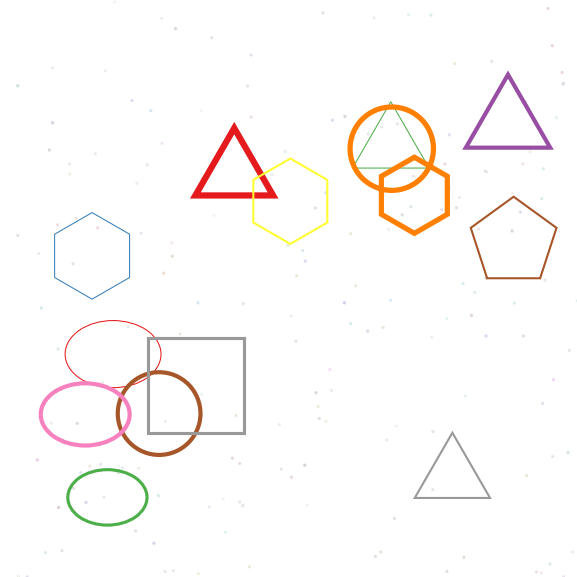[{"shape": "triangle", "thickness": 3, "radius": 0.39, "center": [0.406, 0.7]}, {"shape": "oval", "thickness": 0.5, "radius": 0.42, "center": [0.196, 0.386]}, {"shape": "hexagon", "thickness": 0.5, "radius": 0.37, "center": [0.159, 0.556]}, {"shape": "triangle", "thickness": 0.5, "radius": 0.38, "center": [0.677, 0.746]}, {"shape": "oval", "thickness": 1.5, "radius": 0.34, "center": [0.186, 0.138]}, {"shape": "triangle", "thickness": 2, "radius": 0.42, "center": [0.88, 0.786]}, {"shape": "hexagon", "thickness": 2.5, "radius": 0.33, "center": [0.718, 0.661]}, {"shape": "circle", "thickness": 2.5, "radius": 0.36, "center": [0.678, 0.742]}, {"shape": "hexagon", "thickness": 1, "radius": 0.37, "center": [0.503, 0.651]}, {"shape": "circle", "thickness": 2, "radius": 0.36, "center": [0.276, 0.283]}, {"shape": "pentagon", "thickness": 1, "radius": 0.39, "center": [0.889, 0.58]}, {"shape": "oval", "thickness": 2, "radius": 0.38, "center": [0.148, 0.282]}, {"shape": "square", "thickness": 1.5, "radius": 0.42, "center": [0.34, 0.332]}, {"shape": "triangle", "thickness": 1, "radius": 0.38, "center": [0.783, 0.175]}]